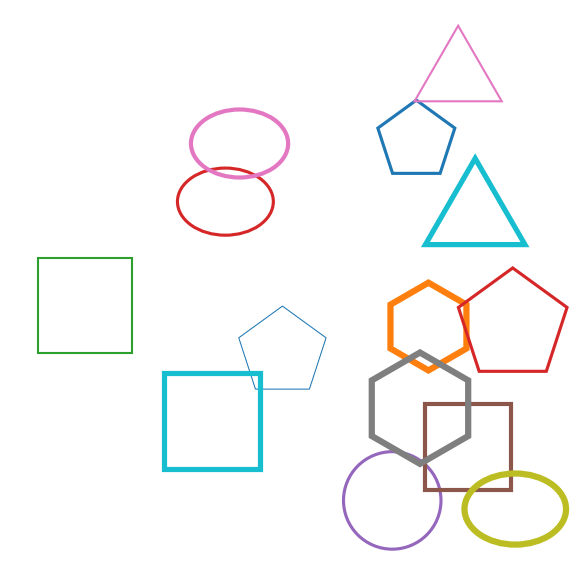[{"shape": "pentagon", "thickness": 0.5, "radius": 0.4, "center": [0.489, 0.39]}, {"shape": "pentagon", "thickness": 1.5, "radius": 0.35, "center": [0.721, 0.756]}, {"shape": "hexagon", "thickness": 3, "radius": 0.38, "center": [0.742, 0.434]}, {"shape": "square", "thickness": 1, "radius": 0.41, "center": [0.148, 0.47]}, {"shape": "oval", "thickness": 1.5, "radius": 0.42, "center": [0.39, 0.65]}, {"shape": "pentagon", "thickness": 1.5, "radius": 0.49, "center": [0.888, 0.436]}, {"shape": "circle", "thickness": 1.5, "radius": 0.42, "center": [0.679, 0.133]}, {"shape": "square", "thickness": 2, "radius": 0.37, "center": [0.81, 0.226]}, {"shape": "oval", "thickness": 2, "radius": 0.42, "center": [0.415, 0.751]}, {"shape": "triangle", "thickness": 1, "radius": 0.44, "center": [0.793, 0.867]}, {"shape": "hexagon", "thickness": 3, "radius": 0.48, "center": [0.727, 0.292]}, {"shape": "oval", "thickness": 3, "radius": 0.44, "center": [0.892, 0.118]}, {"shape": "triangle", "thickness": 2.5, "radius": 0.5, "center": [0.823, 0.625]}, {"shape": "square", "thickness": 2.5, "radius": 0.42, "center": [0.367, 0.27]}]